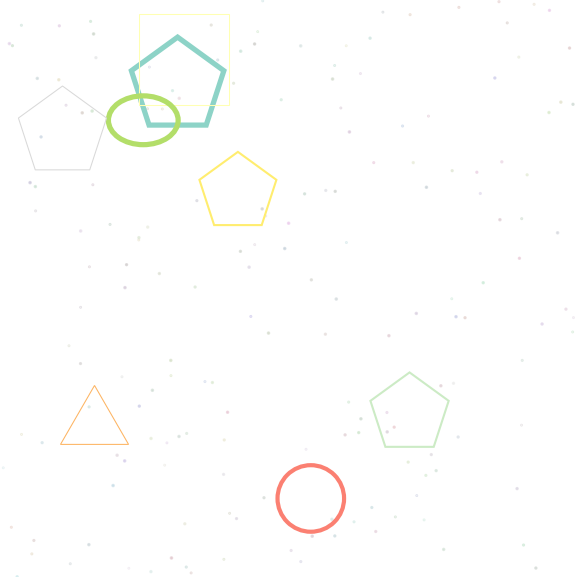[{"shape": "pentagon", "thickness": 2.5, "radius": 0.42, "center": [0.308, 0.851]}, {"shape": "square", "thickness": 0.5, "radius": 0.39, "center": [0.319, 0.896]}, {"shape": "circle", "thickness": 2, "radius": 0.29, "center": [0.538, 0.136]}, {"shape": "triangle", "thickness": 0.5, "radius": 0.34, "center": [0.164, 0.264]}, {"shape": "oval", "thickness": 2.5, "radius": 0.3, "center": [0.248, 0.791]}, {"shape": "pentagon", "thickness": 0.5, "radius": 0.4, "center": [0.108, 0.77]}, {"shape": "pentagon", "thickness": 1, "radius": 0.36, "center": [0.709, 0.283]}, {"shape": "pentagon", "thickness": 1, "radius": 0.35, "center": [0.412, 0.666]}]